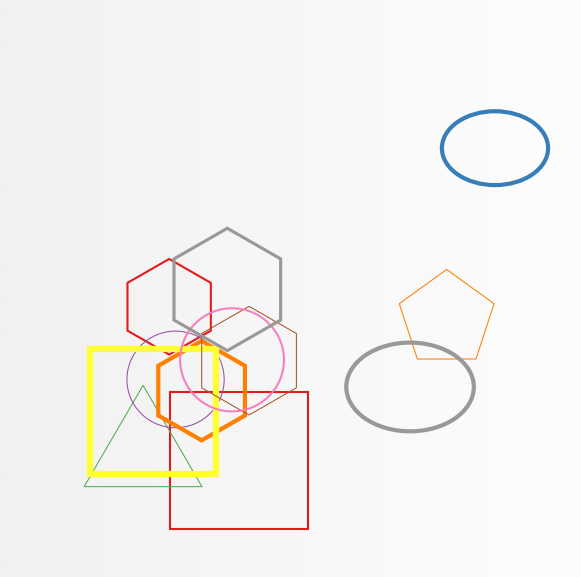[{"shape": "hexagon", "thickness": 1, "radius": 0.41, "center": [0.291, 0.468]}, {"shape": "square", "thickness": 1, "radius": 0.59, "center": [0.412, 0.202]}, {"shape": "oval", "thickness": 2, "radius": 0.46, "center": [0.852, 0.743]}, {"shape": "triangle", "thickness": 0.5, "radius": 0.58, "center": [0.246, 0.215]}, {"shape": "circle", "thickness": 0.5, "radius": 0.42, "center": [0.302, 0.342]}, {"shape": "pentagon", "thickness": 0.5, "radius": 0.43, "center": [0.768, 0.447]}, {"shape": "hexagon", "thickness": 2, "radius": 0.43, "center": [0.347, 0.323]}, {"shape": "square", "thickness": 3, "radius": 0.54, "center": [0.263, 0.286]}, {"shape": "hexagon", "thickness": 0.5, "radius": 0.47, "center": [0.428, 0.375]}, {"shape": "circle", "thickness": 1, "radius": 0.45, "center": [0.399, 0.376]}, {"shape": "hexagon", "thickness": 1.5, "radius": 0.53, "center": [0.391, 0.498]}, {"shape": "oval", "thickness": 2, "radius": 0.55, "center": [0.705, 0.329]}]